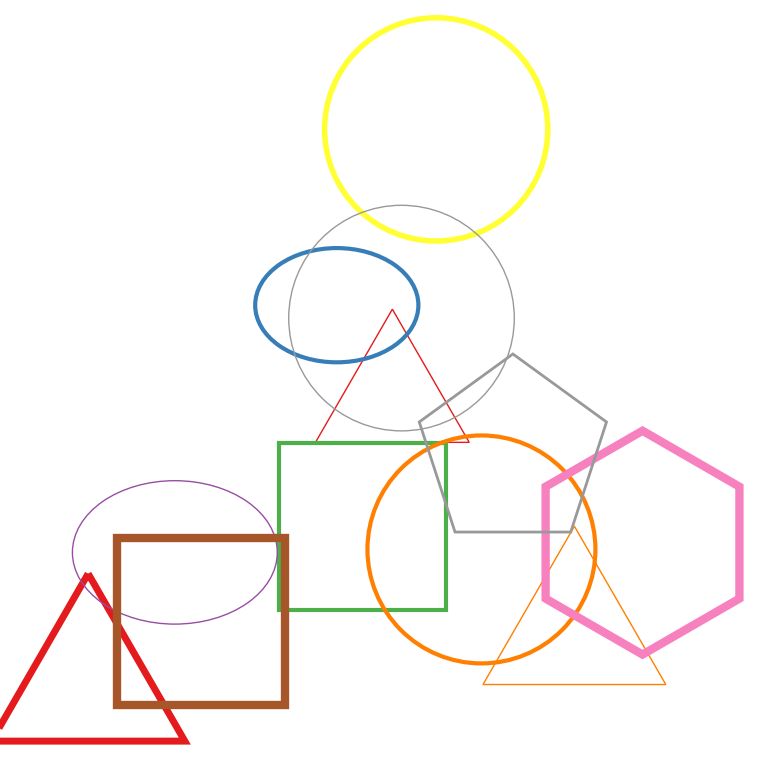[{"shape": "triangle", "thickness": 2.5, "radius": 0.72, "center": [0.114, 0.11]}, {"shape": "triangle", "thickness": 0.5, "radius": 0.58, "center": [0.51, 0.483]}, {"shape": "oval", "thickness": 1.5, "radius": 0.53, "center": [0.437, 0.604]}, {"shape": "square", "thickness": 1.5, "radius": 0.54, "center": [0.471, 0.316]}, {"shape": "oval", "thickness": 0.5, "radius": 0.67, "center": [0.227, 0.283]}, {"shape": "circle", "thickness": 1.5, "radius": 0.74, "center": [0.625, 0.286]}, {"shape": "triangle", "thickness": 0.5, "radius": 0.69, "center": [0.746, 0.18]}, {"shape": "circle", "thickness": 2, "radius": 0.72, "center": [0.566, 0.832]}, {"shape": "square", "thickness": 3, "radius": 0.54, "center": [0.261, 0.193]}, {"shape": "hexagon", "thickness": 3, "radius": 0.73, "center": [0.834, 0.295]}, {"shape": "circle", "thickness": 0.5, "radius": 0.73, "center": [0.521, 0.587]}, {"shape": "pentagon", "thickness": 1, "radius": 0.64, "center": [0.666, 0.412]}]